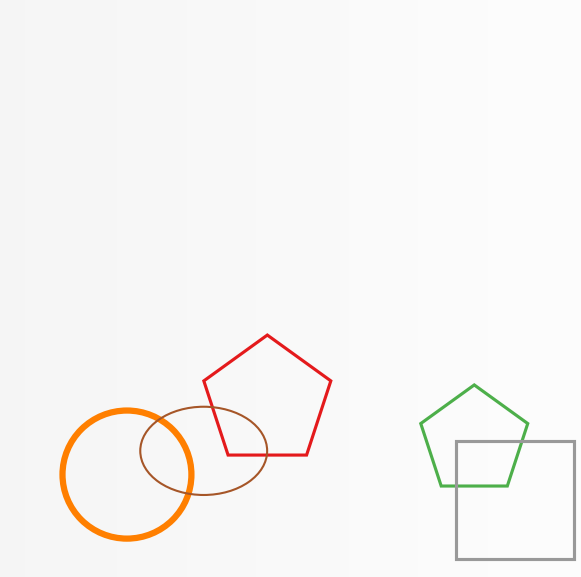[{"shape": "pentagon", "thickness": 1.5, "radius": 0.57, "center": [0.46, 0.304]}, {"shape": "pentagon", "thickness": 1.5, "radius": 0.48, "center": [0.816, 0.236]}, {"shape": "circle", "thickness": 3, "radius": 0.55, "center": [0.218, 0.177]}, {"shape": "oval", "thickness": 1, "radius": 0.55, "center": [0.35, 0.218]}, {"shape": "square", "thickness": 1.5, "radius": 0.51, "center": [0.886, 0.133]}]